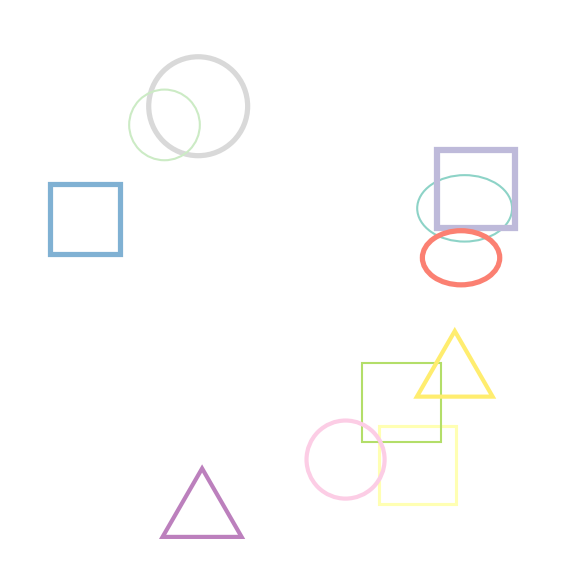[{"shape": "oval", "thickness": 1, "radius": 0.41, "center": [0.805, 0.638]}, {"shape": "square", "thickness": 1.5, "radius": 0.34, "center": [0.723, 0.194]}, {"shape": "square", "thickness": 3, "radius": 0.34, "center": [0.825, 0.672]}, {"shape": "oval", "thickness": 2.5, "radius": 0.33, "center": [0.798, 0.553]}, {"shape": "square", "thickness": 2.5, "radius": 0.3, "center": [0.147, 0.62]}, {"shape": "square", "thickness": 1, "radius": 0.34, "center": [0.696, 0.303]}, {"shape": "circle", "thickness": 2, "radius": 0.34, "center": [0.598, 0.203]}, {"shape": "circle", "thickness": 2.5, "radius": 0.43, "center": [0.343, 0.815]}, {"shape": "triangle", "thickness": 2, "radius": 0.4, "center": [0.35, 0.109]}, {"shape": "circle", "thickness": 1, "radius": 0.31, "center": [0.285, 0.783]}, {"shape": "triangle", "thickness": 2, "radius": 0.38, "center": [0.787, 0.35]}]